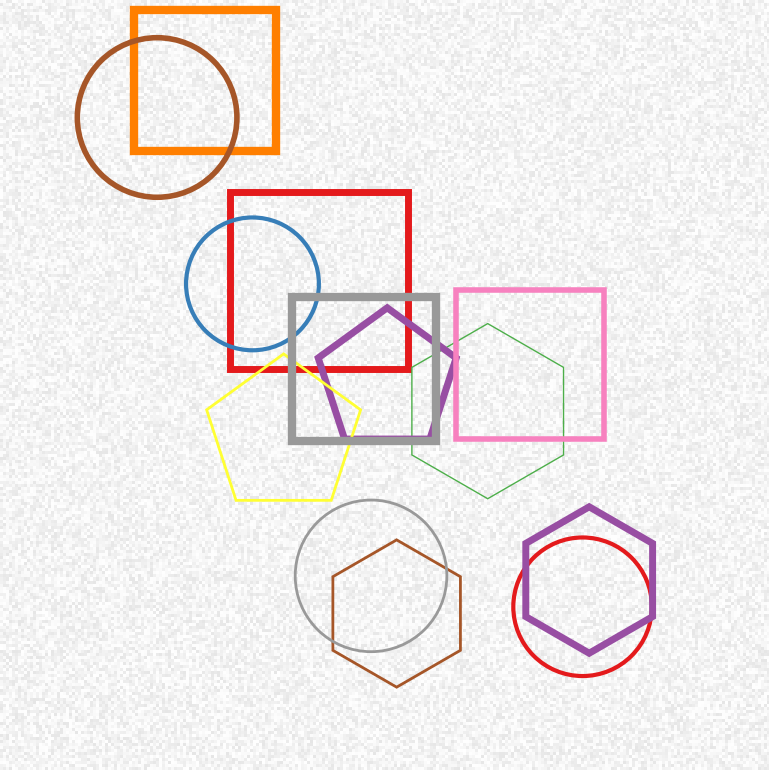[{"shape": "circle", "thickness": 1.5, "radius": 0.45, "center": [0.757, 0.212]}, {"shape": "square", "thickness": 2.5, "radius": 0.58, "center": [0.414, 0.636]}, {"shape": "circle", "thickness": 1.5, "radius": 0.43, "center": [0.328, 0.631]}, {"shape": "hexagon", "thickness": 0.5, "radius": 0.57, "center": [0.633, 0.466]}, {"shape": "pentagon", "thickness": 2.5, "radius": 0.47, "center": [0.503, 0.506]}, {"shape": "hexagon", "thickness": 2.5, "radius": 0.48, "center": [0.765, 0.247]}, {"shape": "square", "thickness": 3, "radius": 0.46, "center": [0.267, 0.896]}, {"shape": "pentagon", "thickness": 1, "radius": 0.53, "center": [0.368, 0.435]}, {"shape": "circle", "thickness": 2, "radius": 0.52, "center": [0.204, 0.847]}, {"shape": "hexagon", "thickness": 1, "radius": 0.48, "center": [0.515, 0.203]}, {"shape": "square", "thickness": 2, "radius": 0.48, "center": [0.688, 0.527]}, {"shape": "square", "thickness": 3, "radius": 0.47, "center": [0.473, 0.52]}, {"shape": "circle", "thickness": 1, "radius": 0.49, "center": [0.482, 0.252]}]